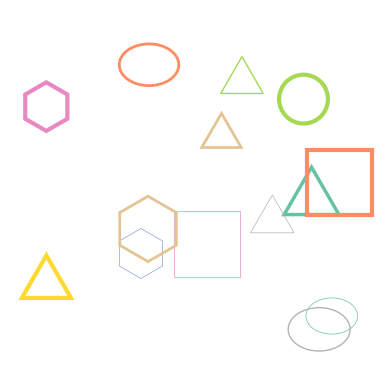[{"shape": "triangle", "thickness": 2.5, "radius": 0.41, "center": [0.809, 0.484]}, {"shape": "oval", "thickness": 0.5, "radius": 0.34, "center": [0.862, 0.179]}, {"shape": "square", "thickness": 3, "radius": 0.42, "center": [0.882, 0.526]}, {"shape": "oval", "thickness": 2, "radius": 0.39, "center": [0.387, 0.832]}, {"shape": "hexagon", "thickness": 0.5, "radius": 0.32, "center": [0.366, 0.342]}, {"shape": "square", "thickness": 0.5, "radius": 0.43, "center": [0.537, 0.366]}, {"shape": "hexagon", "thickness": 3, "radius": 0.32, "center": [0.12, 0.723]}, {"shape": "triangle", "thickness": 1, "radius": 0.32, "center": [0.628, 0.789]}, {"shape": "circle", "thickness": 3, "radius": 0.32, "center": [0.788, 0.743]}, {"shape": "triangle", "thickness": 3, "radius": 0.37, "center": [0.121, 0.263]}, {"shape": "hexagon", "thickness": 2, "radius": 0.42, "center": [0.385, 0.405]}, {"shape": "triangle", "thickness": 2, "radius": 0.3, "center": [0.575, 0.646]}, {"shape": "triangle", "thickness": 0.5, "radius": 0.33, "center": [0.707, 0.428]}, {"shape": "oval", "thickness": 1, "radius": 0.4, "center": [0.829, 0.145]}]